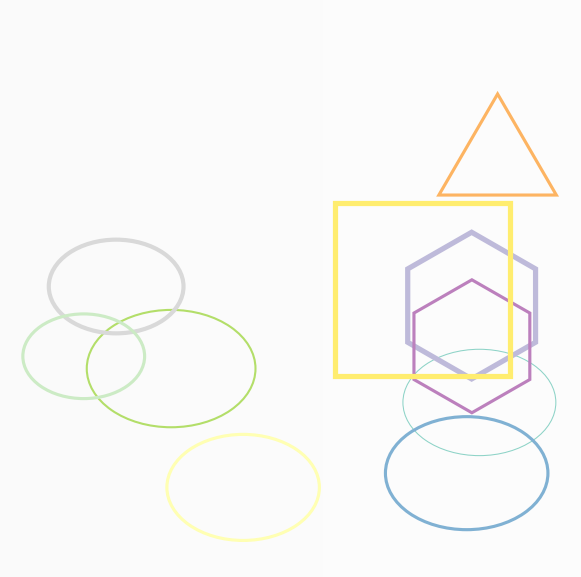[{"shape": "oval", "thickness": 0.5, "radius": 0.66, "center": [0.825, 0.302]}, {"shape": "oval", "thickness": 1.5, "radius": 0.66, "center": [0.418, 0.155]}, {"shape": "hexagon", "thickness": 2.5, "radius": 0.63, "center": [0.811, 0.47]}, {"shape": "oval", "thickness": 1.5, "radius": 0.7, "center": [0.803, 0.18]}, {"shape": "triangle", "thickness": 1.5, "radius": 0.58, "center": [0.856, 0.72]}, {"shape": "oval", "thickness": 1, "radius": 0.73, "center": [0.294, 0.361]}, {"shape": "oval", "thickness": 2, "radius": 0.58, "center": [0.2, 0.503]}, {"shape": "hexagon", "thickness": 1.5, "radius": 0.58, "center": [0.812, 0.4]}, {"shape": "oval", "thickness": 1.5, "radius": 0.52, "center": [0.144, 0.382]}, {"shape": "square", "thickness": 2.5, "radius": 0.75, "center": [0.727, 0.497]}]